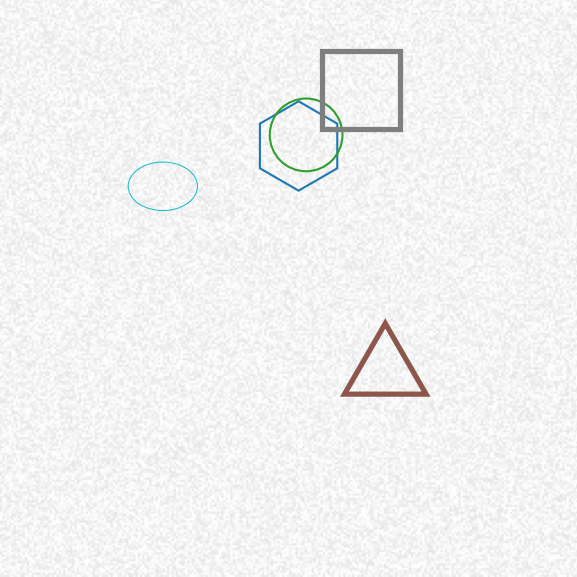[{"shape": "hexagon", "thickness": 1, "radius": 0.39, "center": [0.517, 0.746]}, {"shape": "circle", "thickness": 1, "radius": 0.31, "center": [0.53, 0.766]}, {"shape": "triangle", "thickness": 2.5, "radius": 0.41, "center": [0.667, 0.357]}, {"shape": "square", "thickness": 2.5, "radius": 0.34, "center": [0.626, 0.843]}, {"shape": "oval", "thickness": 0.5, "radius": 0.3, "center": [0.282, 0.677]}]